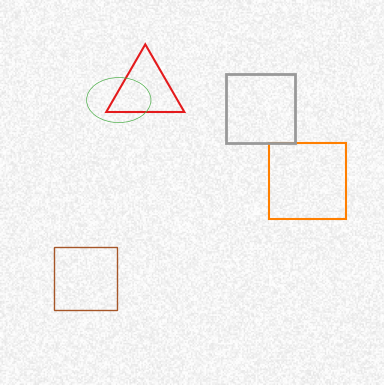[{"shape": "triangle", "thickness": 1.5, "radius": 0.59, "center": [0.377, 0.768]}, {"shape": "oval", "thickness": 0.5, "radius": 0.42, "center": [0.308, 0.74]}, {"shape": "square", "thickness": 1.5, "radius": 0.5, "center": [0.798, 0.53]}, {"shape": "square", "thickness": 1, "radius": 0.41, "center": [0.222, 0.276]}, {"shape": "square", "thickness": 2, "radius": 0.45, "center": [0.677, 0.718]}]